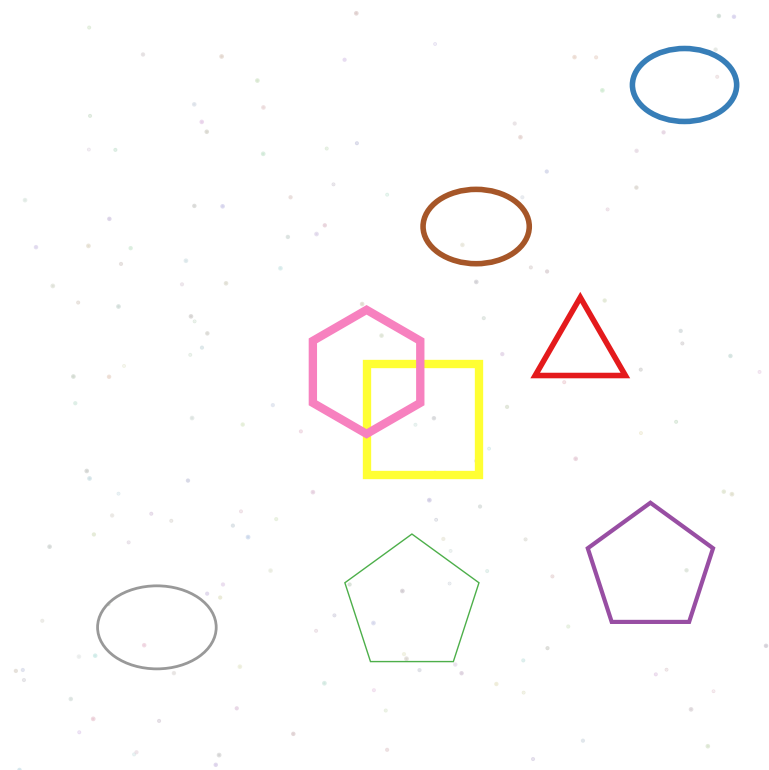[{"shape": "triangle", "thickness": 2, "radius": 0.34, "center": [0.754, 0.546]}, {"shape": "oval", "thickness": 2, "radius": 0.34, "center": [0.889, 0.89]}, {"shape": "pentagon", "thickness": 0.5, "radius": 0.46, "center": [0.535, 0.215]}, {"shape": "pentagon", "thickness": 1.5, "radius": 0.43, "center": [0.845, 0.262]}, {"shape": "square", "thickness": 3, "radius": 0.36, "center": [0.549, 0.455]}, {"shape": "oval", "thickness": 2, "radius": 0.34, "center": [0.618, 0.706]}, {"shape": "hexagon", "thickness": 3, "radius": 0.4, "center": [0.476, 0.517]}, {"shape": "oval", "thickness": 1, "radius": 0.39, "center": [0.204, 0.185]}]